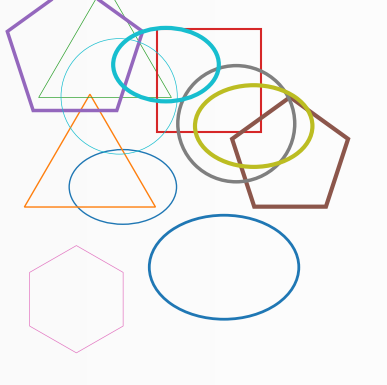[{"shape": "oval", "thickness": 2, "radius": 0.96, "center": [0.578, 0.306]}, {"shape": "oval", "thickness": 1, "radius": 0.69, "center": [0.317, 0.514]}, {"shape": "triangle", "thickness": 1, "radius": 0.98, "center": [0.232, 0.56]}, {"shape": "triangle", "thickness": 0.5, "radius": 0.99, "center": [0.271, 0.846]}, {"shape": "square", "thickness": 1.5, "radius": 0.67, "center": [0.539, 0.791]}, {"shape": "pentagon", "thickness": 2.5, "radius": 0.92, "center": [0.193, 0.861]}, {"shape": "pentagon", "thickness": 3, "radius": 0.79, "center": [0.749, 0.591]}, {"shape": "hexagon", "thickness": 0.5, "radius": 0.7, "center": [0.197, 0.223]}, {"shape": "circle", "thickness": 2.5, "radius": 0.75, "center": [0.61, 0.679]}, {"shape": "oval", "thickness": 3, "radius": 0.76, "center": [0.655, 0.673]}, {"shape": "oval", "thickness": 3, "radius": 0.68, "center": [0.428, 0.832]}, {"shape": "circle", "thickness": 0.5, "radius": 0.75, "center": [0.307, 0.75]}]